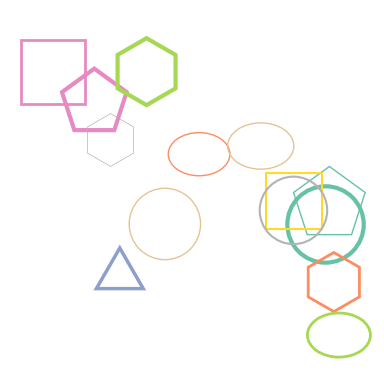[{"shape": "circle", "thickness": 3, "radius": 0.5, "center": [0.846, 0.417]}, {"shape": "pentagon", "thickness": 1, "radius": 0.49, "center": [0.856, 0.47]}, {"shape": "oval", "thickness": 1, "radius": 0.4, "center": [0.517, 0.6]}, {"shape": "hexagon", "thickness": 2, "radius": 0.38, "center": [0.867, 0.267]}, {"shape": "triangle", "thickness": 2.5, "radius": 0.35, "center": [0.311, 0.285]}, {"shape": "square", "thickness": 2, "radius": 0.41, "center": [0.138, 0.814]}, {"shape": "pentagon", "thickness": 3, "radius": 0.44, "center": [0.245, 0.733]}, {"shape": "oval", "thickness": 2, "radius": 0.41, "center": [0.88, 0.13]}, {"shape": "hexagon", "thickness": 3, "radius": 0.43, "center": [0.381, 0.814]}, {"shape": "square", "thickness": 1.5, "radius": 0.36, "center": [0.764, 0.478]}, {"shape": "circle", "thickness": 1, "radius": 0.46, "center": [0.428, 0.418]}, {"shape": "oval", "thickness": 1, "radius": 0.43, "center": [0.677, 0.621]}, {"shape": "hexagon", "thickness": 0.5, "radius": 0.34, "center": [0.287, 0.636]}, {"shape": "circle", "thickness": 1.5, "radius": 0.44, "center": [0.762, 0.454]}]